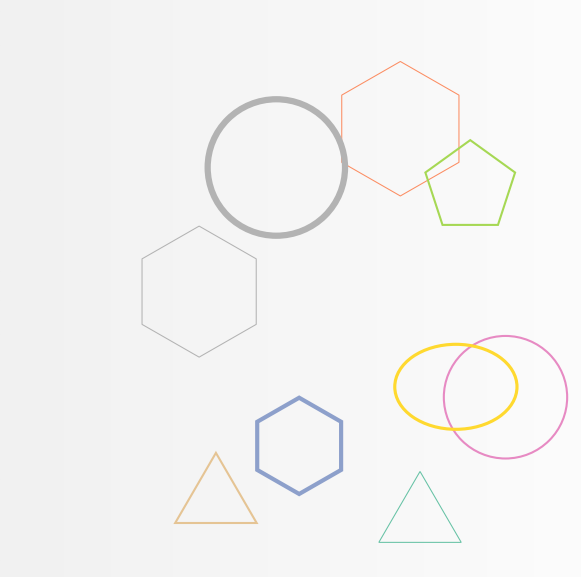[{"shape": "triangle", "thickness": 0.5, "radius": 0.41, "center": [0.723, 0.101]}, {"shape": "hexagon", "thickness": 0.5, "radius": 0.58, "center": [0.689, 0.776]}, {"shape": "hexagon", "thickness": 2, "radius": 0.42, "center": [0.515, 0.227]}, {"shape": "circle", "thickness": 1, "radius": 0.53, "center": [0.87, 0.311]}, {"shape": "pentagon", "thickness": 1, "radius": 0.41, "center": [0.809, 0.675]}, {"shape": "oval", "thickness": 1.5, "radius": 0.53, "center": [0.784, 0.329]}, {"shape": "triangle", "thickness": 1, "radius": 0.4, "center": [0.371, 0.134]}, {"shape": "hexagon", "thickness": 0.5, "radius": 0.57, "center": [0.343, 0.494]}, {"shape": "circle", "thickness": 3, "radius": 0.59, "center": [0.475, 0.709]}]